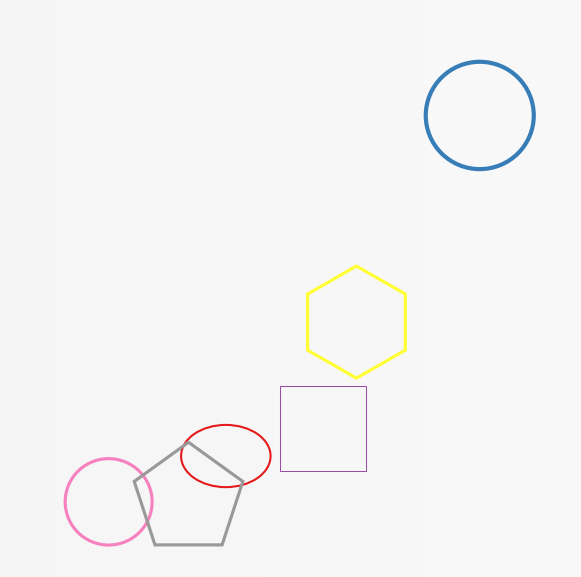[{"shape": "oval", "thickness": 1, "radius": 0.38, "center": [0.389, 0.209]}, {"shape": "circle", "thickness": 2, "radius": 0.46, "center": [0.825, 0.799]}, {"shape": "square", "thickness": 0.5, "radius": 0.37, "center": [0.555, 0.258]}, {"shape": "hexagon", "thickness": 1.5, "radius": 0.49, "center": [0.613, 0.441]}, {"shape": "circle", "thickness": 1.5, "radius": 0.37, "center": [0.187, 0.13]}, {"shape": "pentagon", "thickness": 1.5, "radius": 0.49, "center": [0.324, 0.135]}]